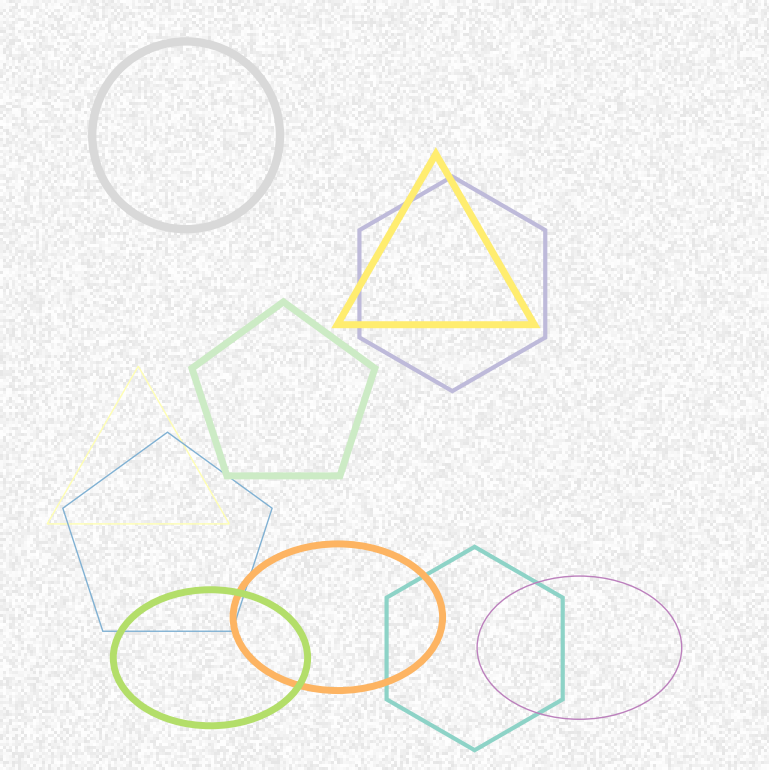[{"shape": "hexagon", "thickness": 1.5, "radius": 0.66, "center": [0.616, 0.158]}, {"shape": "triangle", "thickness": 0.5, "radius": 0.68, "center": [0.18, 0.388]}, {"shape": "hexagon", "thickness": 1.5, "radius": 0.7, "center": [0.587, 0.631]}, {"shape": "pentagon", "thickness": 0.5, "radius": 0.71, "center": [0.218, 0.296]}, {"shape": "oval", "thickness": 2.5, "radius": 0.68, "center": [0.439, 0.198]}, {"shape": "oval", "thickness": 2.5, "radius": 0.63, "center": [0.273, 0.146]}, {"shape": "circle", "thickness": 3, "radius": 0.61, "center": [0.242, 0.824]}, {"shape": "oval", "thickness": 0.5, "radius": 0.66, "center": [0.752, 0.159]}, {"shape": "pentagon", "thickness": 2.5, "radius": 0.62, "center": [0.368, 0.483]}, {"shape": "triangle", "thickness": 2.5, "radius": 0.74, "center": [0.566, 0.652]}]